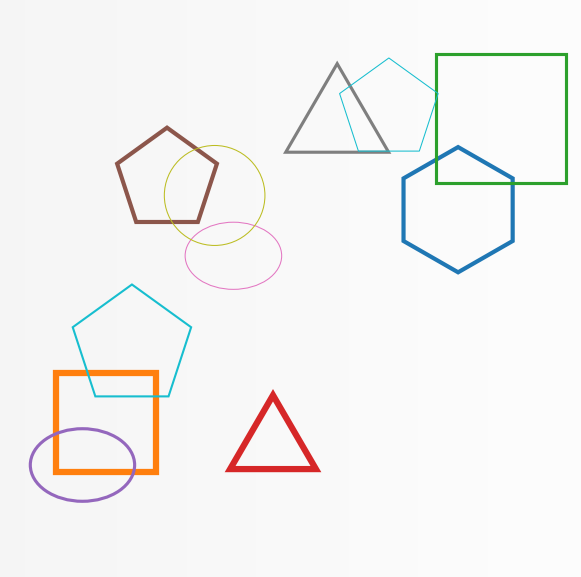[{"shape": "hexagon", "thickness": 2, "radius": 0.54, "center": [0.788, 0.636]}, {"shape": "square", "thickness": 3, "radius": 0.43, "center": [0.182, 0.268]}, {"shape": "square", "thickness": 1.5, "radius": 0.56, "center": [0.862, 0.794]}, {"shape": "triangle", "thickness": 3, "radius": 0.43, "center": [0.47, 0.229]}, {"shape": "oval", "thickness": 1.5, "radius": 0.45, "center": [0.142, 0.194]}, {"shape": "pentagon", "thickness": 2, "radius": 0.45, "center": [0.287, 0.688]}, {"shape": "oval", "thickness": 0.5, "radius": 0.42, "center": [0.402, 0.556]}, {"shape": "triangle", "thickness": 1.5, "radius": 0.51, "center": [0.58, 0.787]}, {"shape": "circle", "thickness": 0.5, "radius": 0.43, "center": [0.369, 0.661]}, {"shape": "pentagon", "thickness": 1, "radius": 0.54, "center": [0.227, 0.399]}, {"shape": "pentagon", "thickness": 0.5, "radius": 0.45, "center": [0.669, 0.81]}]